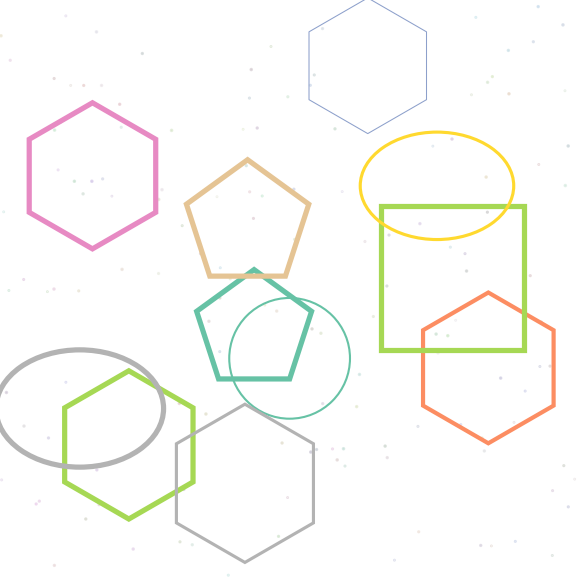[{"shape": "pentagon", "thickness": 2.5, "radius": 0.52, "center": [0.44, 0.428]}, {"shape": "circle", "thickness": 1, "radius": 0.52, "center": [0.502, 0.379]}, {"shape": "hexagon", "thickness": 2, "radius": 0.65, "center": [0.846, 0.362]}, {"shape": "hexagon", "thickness": 0.5, "radius": 0.59, "center": [0.637, 0.885]}, {"shape": "hexagon", "thickness": 2.5, "radius": 0.63, "center": [0.16, 0.695]}, {"shape": "square", "thickness": 2.5, "radius": 0.62, "center": [0.783, 0.518]}, {"shape": "hexagon", "thickness": 2.5, "radius": 0.64, "center": [0.223, 0.229]}, {"shape": "oval", "thickness": 1.5, "radius": 0.66, "center": [0.757, 0.677]}, {"shape": "pentagon", "thickness": 2.5, "radius": 0.56, "center": [0.429, 0.611]}, {"shape": "oval", "thickness": 2.5, "radius": 0.73, "center": [0.138, 0.292]}, {"shape": "hexagon", "thickness": 1.5, "radius": 0.69, "center": [0.424, 0.162]}]